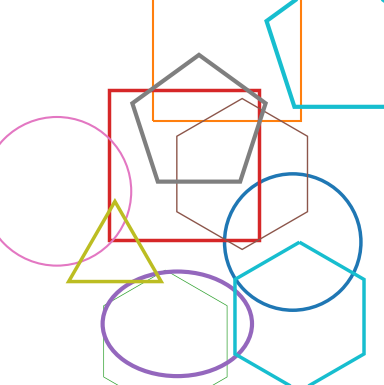[{"shape": "circle", "thickness": 2.5, "radius": 0.89, "center": [0.76, 0.371]}, {"shape": "square", "thickness": 1.5, "radius": 0.96, "center": [0.589, 0.877]}, {"shape": "hexagon", "thickness": 0.5, "radius": 0.93, "center": [0.43, 0.113]}, {"shape": "square", "thickness": 2.5, "radius": 0.97, "center": [0.478, 0.572]}, {"shape": "oval", "thickness": 3, "radius": 0.97, "center": [0.461, 0.159]}, {"shape": "hexagon", "thickness": 1, "radius": 0.98, "center": [0.629, 0.548]}, {"shape": "circle", "thickness": 1.5, "radius": 0.97, "center": [0.148, 0.503]}, {"shape": "pentagon", "thickness": 3, "radius": 0.91, "center": [0.517, 0.675]}, {"shape": "triangle", "thickness": 2.5, "radius": 0.69, "center": [0.298, 0.338]}, {"shape": "pentagon", "thickness": 3, "radius": 1.0, "center": [0.882, 0.884]}, {"shape": "hexagon", "thickness": 2.5, "radius": 0.97, "center": [0.778, 0.177]}]